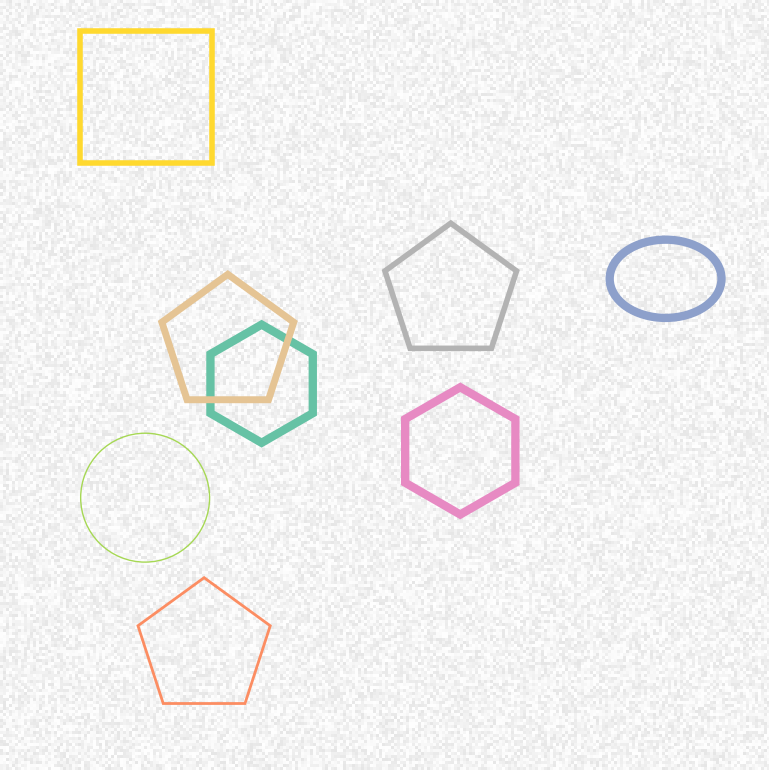[{"shape": "hexagon", "thickness": 3, "radius": 0.38, "center": [0.34, 0.502]}, {"shape": "pentagon", "thickness": 1, "radius": 0.45, "center": [0.265, 0.159]}, {"shape": "oval", "thickness": 3, "radius": 0.36, "center": [0.864, 0.638]}, {"shape": "hexagon", "thickness": 3, "radius": 0.41, "center": [0.598, 0.414]}, {"shape": "circle", "thickness": 0.5, "radius": 0.42, "center": [0.188, 0.354]}, {"shape": "square", "thickness": 2, "radius": 0.43, "center": [0.189, 0.874]}, {"shape": "pentagon", "thickness": 2.5, "radius": 0.45, "center": [0.296, 0.554]}, {"shape": "pentagon", "thickness": 2, "radius": 0.45, "center": [0.585, 0.62]}]